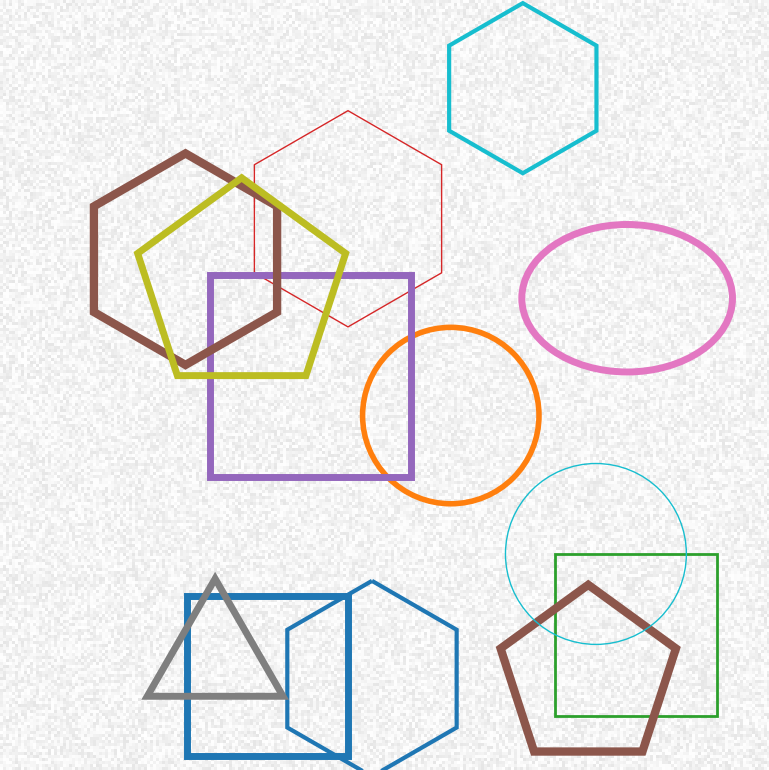[{"shape": "hexagon", "thickness": 1.5, "radius": 0.63, "center": [0.483, 0.119]}, {"shape": "square", "thickness": 2.5, "radius": 0.52, "center": [0.347, 0.122]}, {"shape": "circle", "thickness": 2, "radius": 0.57, "center": [0.585, 0.46]}, {"shape": "square", "thickness": 1, "radius": 0.53, "center": [0.826, 0.176]}, {"shape": "hexagon", "thickness": 0.5, "radius": 0.7, "center": [0.452, 0.716]}, {"shape": "square", "thickness": 2.5, "radius": 0.65, "center": [0.404, 0.512]}, {"shape": "pentagon", "thickness": 3, "radius": 0.6, "center": [0.764, 0.121]}, {"shape": "hexagon", "thickness": 3, "radius": 0.69, "center": [0.241, 0.663]}, {"shape": "oval", "thickness": 2.5, "radius": 0.68, "center": [0.814, 0.613]}, {"shape": "triangle", "thickness": 2.5, "radius": 0.51, "center": [0.279, 0.147]}, {"shape": "pentagon", "thickness": 2.5, "radius": 0.71, "center": [0.314, 0.627]}, {"shape": "circle", "thickness": 0.5, "radius": 0.59, "center": [0.774, 0.281]}, {"shape": "hexagon", "thickness": 1.5, "radius": 0.55, "center": [0.679, 0.885]}]